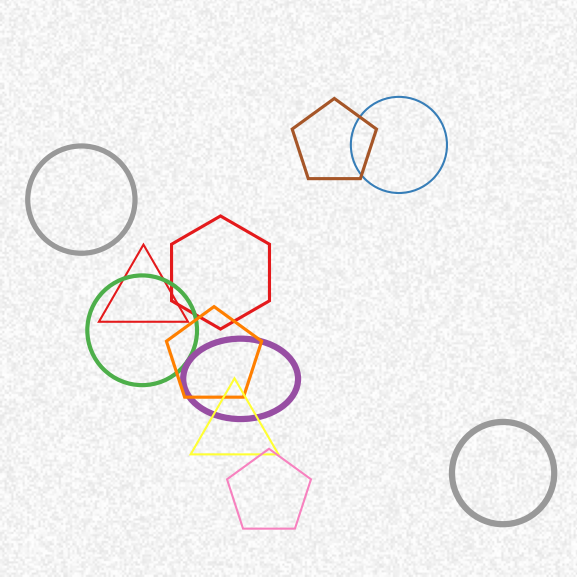[{"shape": "triangle", "thickness": 1, "radius": 0.45, "center": [0.248, 0.486]}, {"shape": "hexagon", "thickness": 1.5, "radius": 0.49, "center": [0.382, 0.527]}, {"shape": "circle", "thickness": 1, "radius": 0.42, "center": [0.691, 0.748]}, {"shape": "circle", "thickness": 2, "radius": 0.47, "center": [0.246, 0.427]}, {"shape": "oval", "thickness": 3, "radius": 0.5, "center": [0.417, 0.343]}, {"shape": "pentagon", "thickness": 1.5, "radius": 0.43, "center": [0.371, 0.382]}, {"shape": "triangle", "thickness": 1, "radius": 0.44, "center": [0.406, 0.256]}, {"shape": "pentagon", "thickness": 1.5, "radius": 0.38, "center": [0.579, 0.752]}, {"shape": "pentagon", "thickness": 1, "radius": 0.38, "center": [0.466, 0.146]}, {"shape": "circle", "thickness": 2.5, "radius": 0.46, "center": [0.141, 0.653]}, {"shape": "circle", "thickness": 3, "radius": 0.44, "center": [0.871, 0.18]}]